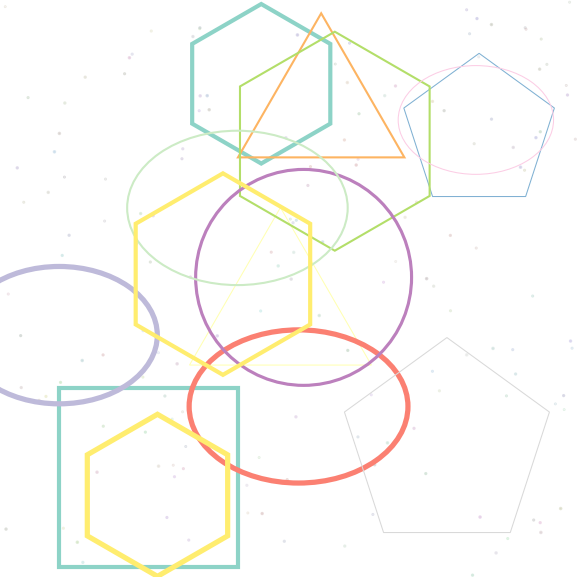[{"shape": "hexagon", "thickness": 2, "radius": 0.69, "center": [0.452, 0.854]}, {"shape": "square", "thickness": 2, "radius": 0.77, "center": [0.257, 0.172]}, {"shape": "triangle", "thickness": 0.5, "radius": 0.91, "center": [0.486, 0.458]}, {"shape": "oval", "thickness": 2.5, "radius": 0.85, "center": [0.103, 0.419]}, {"shape": "oval", "thickness": 2.5, "radius": 0.95, "center": [0.517, 0.295]}, {"shape": "pentagon", "thickness": 0.5, "radius": 0.69, "center": [0.83, 0.77]}, {"shape": "triangle", "thickness": 1, "radius": 0.83, "center": [0.556, 0.81]}, {"shape": "hexagon", "thickness": 1, "radius": 0.95, "center": [0.58, 0.755]}, {"shape": "oval", "thickness": 0.5, "radius": 0.67, "center": [0.824, 0.791]}, {"shape": "pentagon", "thickness": 0.5, "radius": 0.93, "center": [0.774, 0.228]}, {"shape": "circle", "thickness": 1.5, "radius": 0.93, "center": [0.526, 0.519]}, {"shape": "oval", "thickness": 1, "radius": 0.95, "center": [0.411, 0.639]}, {"shape": "hexagon", "thickness": 2.5, "radius": 0.7, "center": [0.273, 0.141]}, {"shape": "hexagon", "thickness": 2, "radius": 0.87, "center": [0.386, 0.525]}]